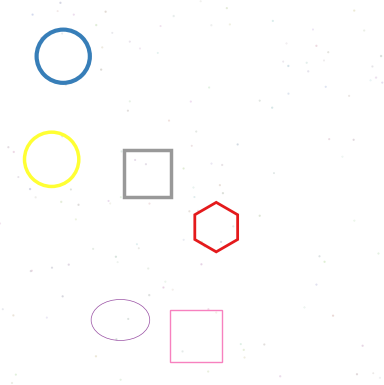[{"shape": "hexagon", "thickness": 2, "radius": 0.32, "center": [0.562, 0.41]}, {"shape": "circle", "thickness": 3, "radius": 0.35, "center": [0.164, 0.854]}, {"shape": "oval", "thickness": 0.5, "radius": 0.38, "center": [0.313, 0.169]}, {"shape": "circle", "thickness": 2.5, "radius": 0.35, "center": [0.134, 0.586]}, {"shape": "square", "thickness": 1, "radius": 0.34, "center": [0.509, 0.128]}, {"shape": "square", "thickness": 2.5, "radius": 0.31, "center": [0.384, 0.55]}]